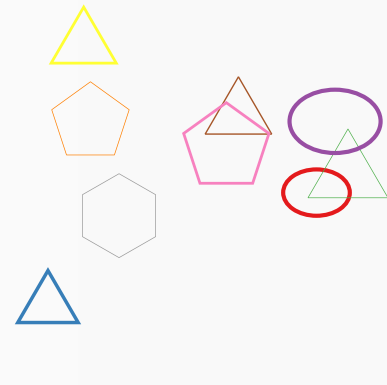[{"shape": "oval", "thickness": 3, "radius": 0.43, "center": [0.817, 0.5]}, {"shape": "triangle", "thickness": 2.5, "radius": 0.45, "center": [0.124, 0.207]}, {"shape": "triangle", "thickness": 0.5, "radius": 0.6, "center": [0.898, 0.546]}, {"shape": "oval", "thickness": 3, "radius": 0.59, "center": [0.865, 0.685]}, {"shape": "pentagon", "thickness": 0.5, "radius": 0.53, "center": [0.233, 0.683]}, {"shape": "triangle", "thickness": 2, "radius": 0.49, "center": [0.216, 0.885]}, {"shape": "triangle", "thickness": 1, "radius": 0.5, "center": [0.615, 0.701]}, {"shape": "pentagon", "thickness": 2, "radius": 0.58, "center": [0.584, 0.618]}, {"shape": "hexagon", "thickness": 0.5, "radius": 0.55, "center": [0.307, 0.44]}]